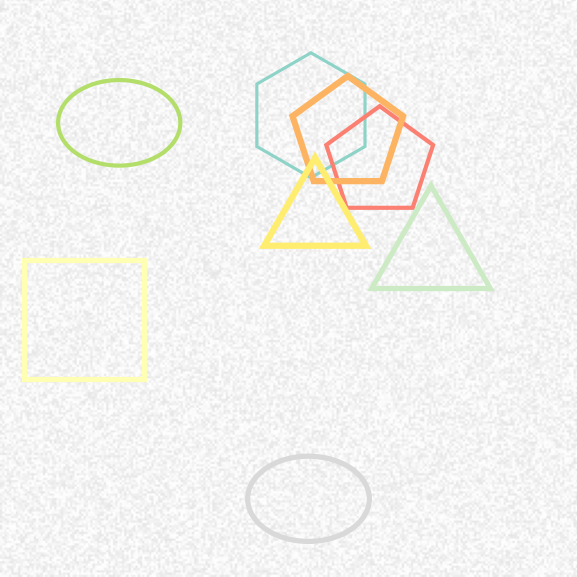[{"shape": "hexagon", "thickness": 1.5, "radius": 0.54, "center": [0.538, 0.8]}, {"shape": "square", "thickness": 2.5, "radius": 0.52, "center": [0.145, 0.446]}, {"shape": "pentagon", "thickness": 2, "radius": 0.49, "center": [0.657, 0.718]}, {"shape": "pentagon", "thickness": 3, "radius": 0.5, "center": [0.602, 0.767]}, {"shape": "oval", "thickness": 2, "radius": 0.53, "center": [0.206, 0.786]}, {"shape": "oval", "thickness": 2.5, "radius": 0.53, "center": [0.534, 0.135]}, {"shape": "triangle", "thickness": 2.5, "radius": 0.59, "center": [0.746, 0.559]}, {"shape": "triangle", "thickness": 3, "radius": 0.51, "center": [0.546, 0.625]}]